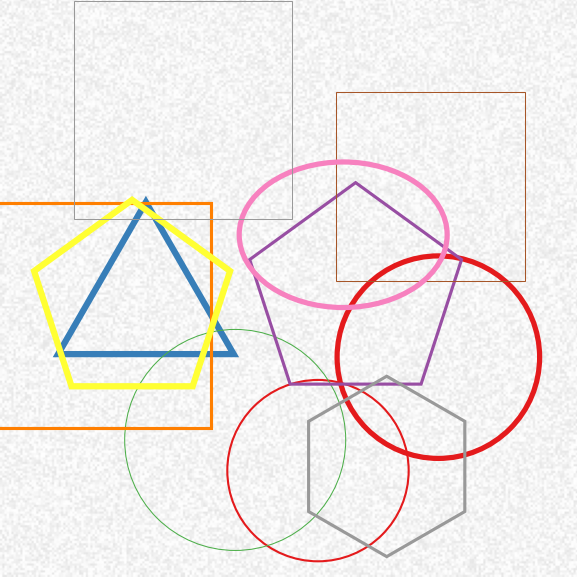[{"shape": "circle", "thickness": 1, "radius": 0.79, "center": [0.551, 0.184]}, {"shape": "circle", "thickness": 2.5, "radius": 0.88, "center": [0.759, 0.381]}, {"shape": "triangle", "thickness": 3, "radius": 0.88, "center": [0.253, 0.474]}, {"shape": "circle", "thickness": 0.5, "radius": 0.96, "center": [0.407, 0.237]}, {"shape": "pentagon", "thickness": 1.5, "radius": 0.96, "center": [0.616, 0.49]}, {"shape": "square", "thickness": 1.5, "radius": 0.98, "center": [0.17, 0.453]}, {"shape": "pentagon", "thickness": 3, "radius": 0.89, "center": [0.229, 0.475]}, {"shape": "square", "thickness": 0.5, "radius": 0.82, "center": [0.745, 0.677]}, {"shape": "oval", "thickness": 2.5, "radius": 0.9, "center": [0.594, 0.593]}, {"shape": "square", "thickness": 0.5, "radius": 0.94, "center": [0.317, 0.808]}, {"shape": "hexagon", "thickness": 1.5, "radius": 0.78, "center": [0.67, 0.191]}]